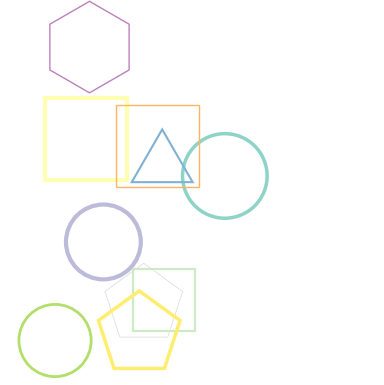[{"shape": "circle", "thickness": 2.5, "radius": 0.55, "center": [0.584, 0.543]}, {"shape": "square", "thickness": 3, "radius": 0.53, "center": [0.223, 0.639]}, {"shape": "circle", "thickness": 3, "radius": 0.49, "center": [0.269, 0.372]}, {"shape": "triangle", "thickness": 1.5, "radius": 0.46, "center": [0.421, 0.573]}, {"shape": "square", "thickness": 1, "radius": 0.54, "center": [0.409, 0.62]}, {"shape": "circle", "thickness": 2, "radius": 0.47, "center": [0.143, 0.116]}, {"shape": "pentagon", "thickness": 0.5, "radius": 0.53, "center": [0.373, 0.21]}, {"shape": "hexagon", "thickness": 1, "radius": 0.59, "center": [0.232, 0.878]}, {"shape": "square", "thickness": 1.5, "radius": 0.4, "center": [0.426, 0.22]}, {"shape": "pentagon", "thickness": 2.5, "radius": 0.56, "center": [0.362, 0.133]}]